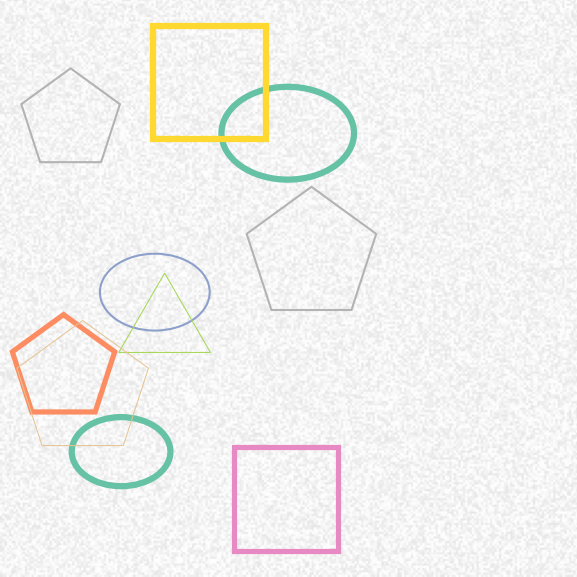[{"shape": "oval", "thickness": 3, "radius": 0.57, "center": [0.498, 0.768]}, {"shape": "oval", "thickness": 3, "radius": 0.43, "center": [0.21, 0.217]}, {"shape": "pentagon", "thickness": 2.5, "radius": 0.47, "center": [0.11, 0.361]}, {"shape": "oval", "thickness": 1, "radius": 0.48, "center": [0.268, 0.493]}, {"shape": "square", "thickness": 2.5, "radius": 0.45, "center": [0.495, 0.135]}, {"shape": "triangle", "thickness": 0.5, "radius": 0.46, "center": [0.285, 0.435]}, {"shape": "square", "thickness": 3, "radius": 0.49, "center": [0.363, 0.856]}, {"shape": "pentagon", "thickness": 0.5, "radius": 0.6, "center": [0.143, 0.324]}, {"shape": "pentagon", "thickness": 1, "radius": 0.59, "center": [0.539, 0.558]}, {"shape": "pentagon", "thickness": 1, "radius": 0.45, "center": [0.122, 0.791]}]